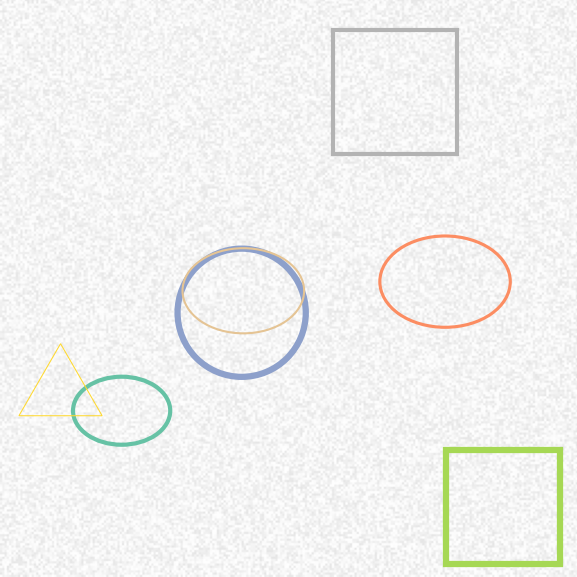[{"shape": "oval", "thickness": 2, "radius": 0.42, "center": [0.211, 0.288]}, {"shape": "oval", "thickness": 1.5, "radius": 0.56, "center": [0.771, 0.511]}, {"shape": "circle", "thickness": 3, "radius": 0.56, "center": [0.418, 0.458]}, {"shape": "square", "thickness": 3, "radius": 0.49, "center": [0.871, 0.121]}, {"shape": "triangle", "thickness": 0.5, "radius": 0.42, "center": [0.105, 0.321]}, {"shape": "oval", "thickness": 1, "radius": 0.53, "center": [0.421, 0.496]}, {"shape": "square", "thickness": 2, "radius": 0.54, "center": [0.684, 0.841]}]